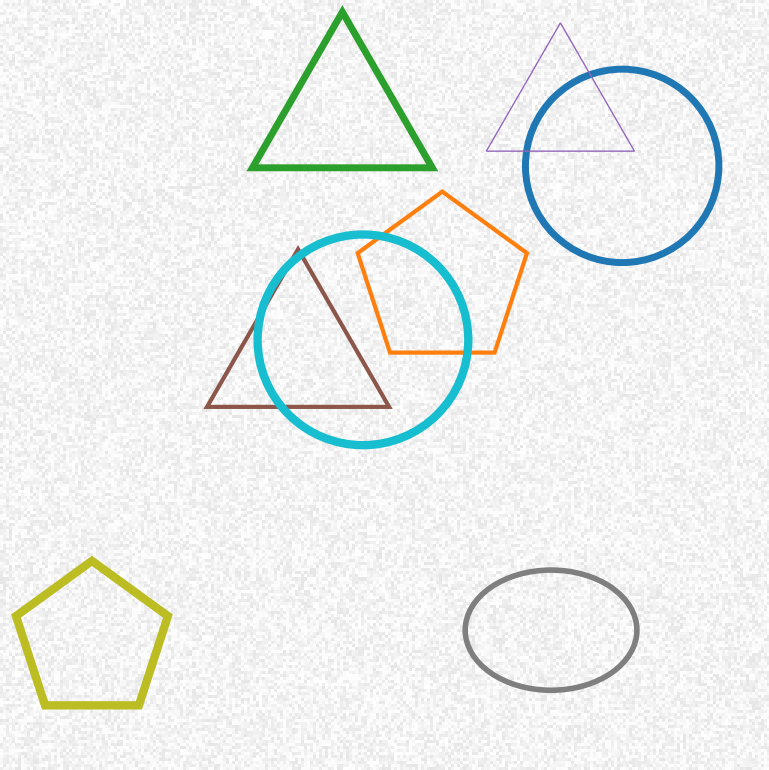[{"shape": "circle", "thickness": 2.5, "radius": 0.63, "center": [0.808, 0.785]}, {"shape": "pentagon", "thickness": 1.5, "radius": 0.58, "center": [0.574, 0.636]}, {"shape": "triangle", "thickness": 2.5, "radius": 0.67, "center": [0.445, 0.85]}, {"shape": "triangle", "thickness": 0.5, "radius": 0.56, "center": [0.728, 0.859]}, {"shape": "triangle", "thickness": 1.5, "radius": 0.68, "center": [0.387, 0.54]}, {"shape": "oval", "thickness": 2, "radius": 0.56, "center": [0.716, 0.182]}, {"shape": "pentagon", "thickness": 3, "radius": 0.52, "center": [0.119, 0.168]}, {"shape": "circle", "thickness": 3, "radius": 0.68, "center": [0.471, 0.559]}]